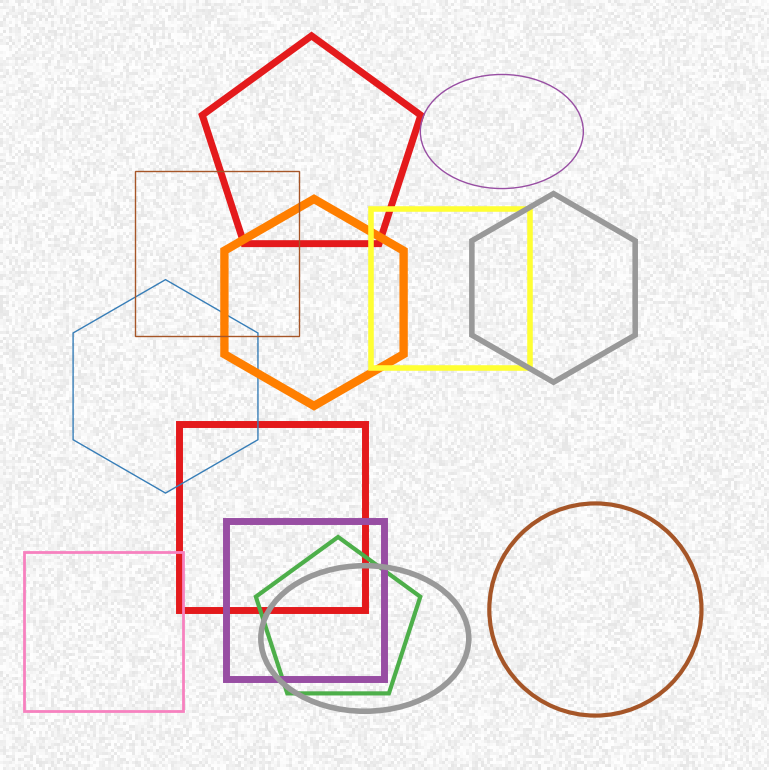[{"shape": "pentagon", "thickness": 2.5, "radius": 0.75, "center": [0.405, 0.804]}, {"shape": "square", "thickness": 2.5, "radius": 0.6, "center": [0.353, 0.328]}, {"shape": "hexagon", "thickness": 0.5, "radius": 0.69, "center": [0.215, 0.498]}, {"shape": "pentagon", "thickness": 1.5, "radius": 0.56, "center": [0.439, 0.19]}, {"shape": "oval", "thickness": 0.5, "radius": 0.53, "center": [0.652, 0.829]}, {"shape": "square", "thickness": 2.5, "radius": 0.51, "center": [0.396, 0.221]}, {"shape": "hexagon", "thickness": 3, "radius": 0.67, "center": [0.408, 0.607]}, {"shape": "square", "thickness": 2, "radius": 0.52, "center": [0.585, 0.625]}, {"shape": "circle", "thickness": 1.5, "radius": 0.69, "center": [0.773, 0.208]}, {"shape": "square", "thickness": 0.5, "radius": 0.53, "center": [0.282, 0.671]}, {"shape": "square", "thickness": 1, "radius": 0.52, "center": [0.135, 0.18]}, {"shape": "oval", "thickness": 2, "radius": 0.68, "center": [0.474, 0.171]}, {"shape": "hexagon", "thickness": 2, "radius": 0.61, "center": [0.719, 0.626]}]